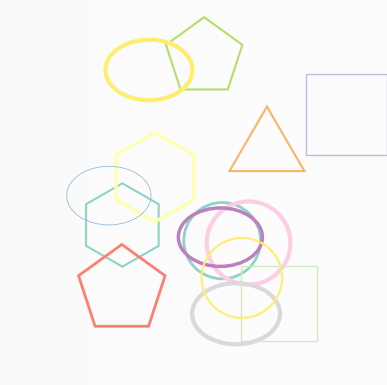[{"shape": "hexagon", "thickness": 1.5, "radius": 0.54, "center": [0.316, 0.416]}, {"shape": "circle", "thickness": 2, "radius": 0.5, "center": [0.573, 0.375]}, {"shape": "hexagon", "thickness": 2.5, "radius": 0.58, "center": [0.4, 0.54]}, {"shape": "square", "thickness": 1, "radius": 0.52, "center": [0.894, 0.702]}, {"shape": "pentagon", "thickness": 2, "radius": 0.59, "center": [0.314, 0.248]}, {"shape": "oval", "thickness": 0.5, "radius": 0.54, "center": [0.281, 0.492]}, {"shape": "triangle", "thickness": 1.5, "radius": 0.56, "center": [0.689, 0.611]}, {"shape": "pentagon", "thickness": 1.5, "radius": 0.52, "center": [0.527, 0.852]}, {"shape": "circle", "thickness": 3, "radius": 0.54, "center": [0.641, 0.369]}, {"shape": "oval", "thickness": 3, "radius": 0.57, "center": [0.609, 0.185]}, {"shape": "oval", "thickness": 2.5, "radius": 0.54, "center": [0.569, 0.384]}, {"shape": "square", "thickness": 1, "radius": 0.49, "center": [0.72, 0.211]}, {"shape": "circle", "thickness": 1.5, "radius": 0.52, "center": [0.624, 0.278]}, {"shape": "oval", "thickness": 3, "radius": 0.56, "center": [0.384, 0.818]}]